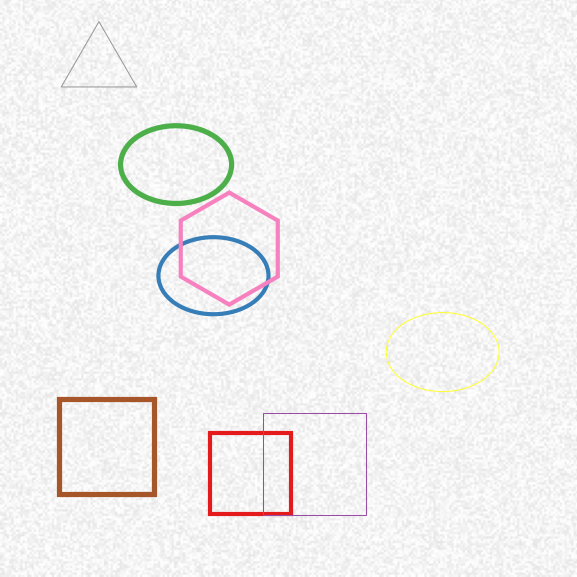[{"shape": "square", "thickness": 2, "radius": 0.35, "center": [0.434, 0.179]}, {"shape": "oval", "thickness": 2, "radius": 0.48, "center": [0.37, 0.522]}, {"shape": "oval", "thickness": 2.5, "radius": 0.48, "center": [0.305, 0.714]}, {"shape": "square", "thickness": 0.5, "radius": 0.44, "center": [0.544, 0.196]}, {"shape": "oval", "thickness": 0.5, "radius": 0.49, "center": [0.767, 0.389]}, {"shape": "square", "thickness": 2.5, "radius": 0.41, "center": [0.185, 0.226]}, {"shape": "hexagon", "thickness": 2, "radius": 0.48, "center": [0.397, 0.569]}, {"shape": "triangle", "thickness": 0.5, "radius": 0.38, "center": [0.171, 0.886]}]